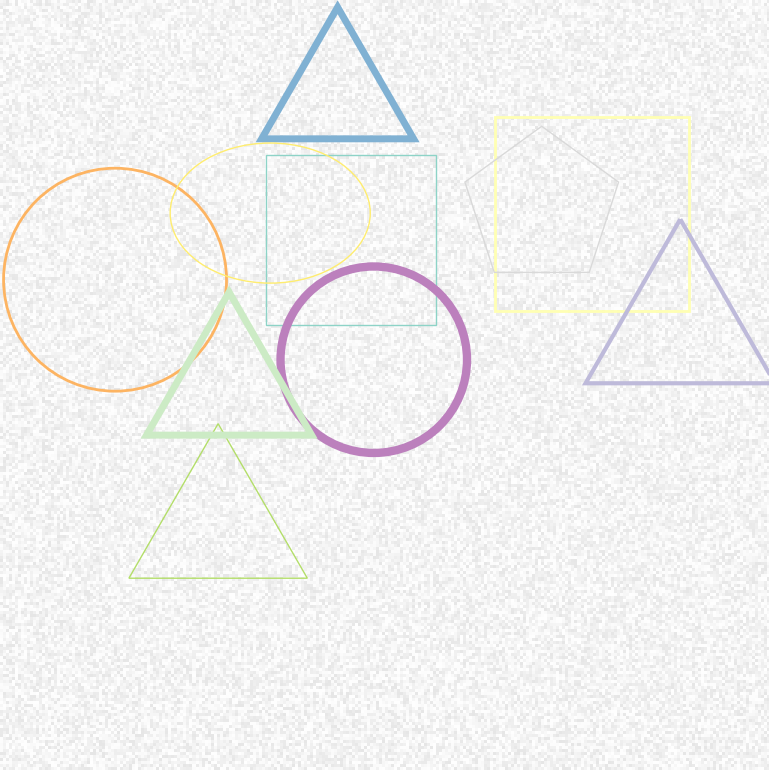[{"shape": "square", "thickness": 0.5, "radius": 0.55, "center": [0.456, 0.689]}, {"shape": "square", "thickness": 1, "radius": 0.63, "center": [0.769, 0.722]}, {"shape": "triangle", "thickness": 1.5, "radius": 0.71, "center": [0.883, 0.573]}, {"shape": "triangle", "thickness": 2.5, "radius": 0.57, "center": [0.438, 0.877]}, {"shape": "circle", "thickness": 1, "radius": 0.72, "center": [0.149, 0.637]}, {"shape": "triangle", "thickness": 0.5, "radius": 0.67, "center": [0.283, 0.316]}, {"shape": "pentagon", "thickness": 0.5, "radius": 0.52, "center": [0.704, 0.731]}, {"shape": "circle", "thickness": 3, "radius": 0.61, "center": [0.485, 0.533]}, {"shape": "triangle", "thickness": 2.5, "radius": 0.62, "center": [0.298, 0.497]}, {"shape": "oval", "thickness": 0.5, "radius": 0.65, "center": [0.351, 0.723]}]